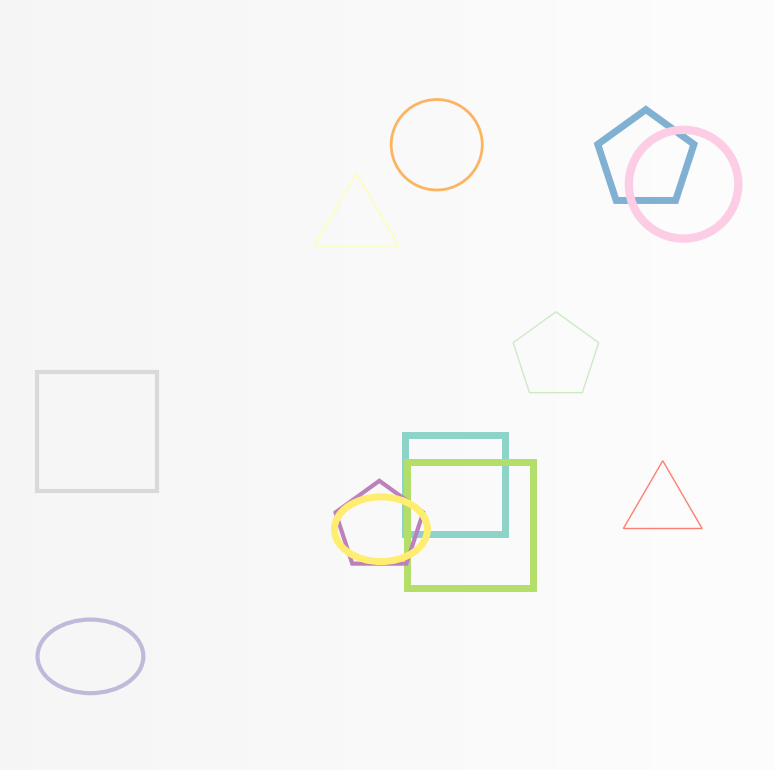[{"shape": "square", "thickness": 2.5, "radius": 0.32, "center": [0.587, 0.371]}, {"shape": "triangle", "thickness": 0.5, "radius": 0.31, "center": [0.46, 0.712]}, {"shape": "oval", "thickness": 1.5, "radius": 0.34, "center": [0.117, 0.148]}, {"shape": "triangle", "thickness": 0.5, "radius": 0.29, "center": [0.855, 0.343]}, {"shape": "pentagon", "thickness": 2.5, "radius": 0.33, "center": [0.833, 0.792]}, {"shape": "circle", "thickness": 1, "radius": 0.29, "center": [0.564, 0.812]}, {"shape": "square", "thickness": 2.5, "radius": 0.41, "center": [0.606, 0.318]}, {"shape": "circle", "thickness": 3, "radius": 0.35, "center": [0.882, 0.761]}, {"shape": "square", "thickness": 1.5, "radius": 0.39, "center": [0.126, 0.439]}, {"shape": "pentagon", "thickness": 1.5, "radius": 0.3, "center": [0.489, 0.316]}, {"shape": "pentagon", "thickness": 0.5, "radius": 0.29, "center": [0.717, 0.537]}, {"shape": "oval", "thickness": 2.5, "radius": 0.3, "center": [0.492, 0.313]}]